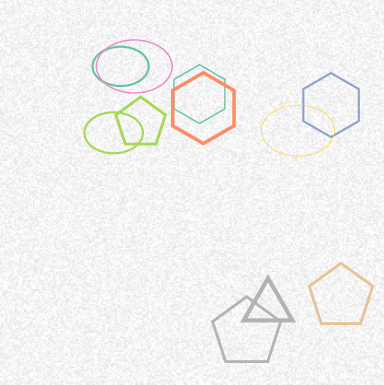[{"shape": "hexagon", "thickness": 1, "radius": 0.38, "center": [0.518, 0.756]}, {"shape": "oval", "thickness": 1.5, "radius": 0.36, "center": [0.313, 0.828]}, {"shape": "hexagon", "thickness": 2.5, "radius": 0.46, "center": [0.528, 0.719]}, {"shape": "hexagon", "thickness": 1.5, "radius": 0.42, "center": [0.86, 0.727]}, {"shape": "oval", "thickness": 1, "radius": 0.49, "center": [0.349, 0.827]}, {"shape": "pentagon", "thickness": 2, "radius": 0.34, "center": [0.365, 0.681]}, {"shape": "oval", "thickness": 1.5, "radius": 0.38, "center": [0.295, 0.655]}, {"shape": "oval", "thickness": 0.5, "radius": 0.47, "center": [0.774, 0.661]}, {"shape": "pentagon", "thickness": 2, "radius": 0.43, "center": [0.886, 0.23]}, {"shape": "pentagon", "thickness": 2, "radius": 0.47, "center": [0.641, 0.136]}, {"shape": "triangle", "thickness": 3, "radius": 0.37, "center": [0.696, 0.204]}]